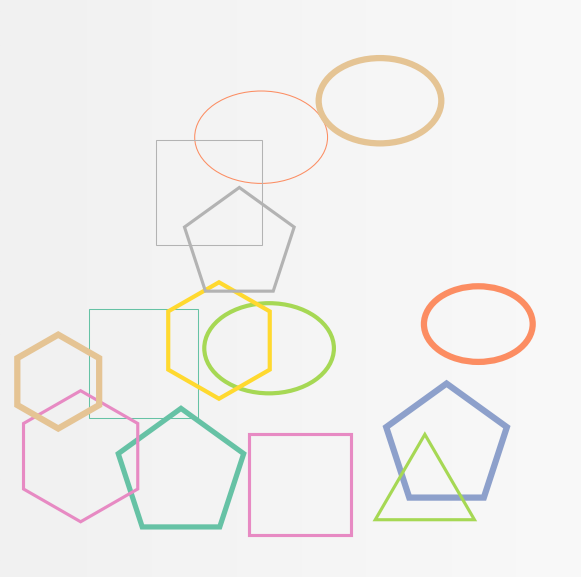[{"shape": "pentagon", "thickness": 2.5, "radius": 0.57, "center": [0.311, 0.178]}, {"shape": "square", "thickness": 0.5, "radius": 0.47, "center": [0.247, 0.37]}, {"shape": "oval", "thickness": 0.5, "radius": 0.57, "center": [0.449, 0.762]}, {"shape": "oval", "thickness": 3, "radius": 0.47, "center": [0.823, 0.438]}, {"shape": "pentagon", "thickness": 3, "radius": 0.55, "center": [0.768, 0.226]}, {"shape": "square", "thickness": 1.5, "radius": 0.44, "center": [0.516, 0.161]}, {"shape": "hexagon", "thickness": 1.5, "radius": 0.57, "center": [0.139, 0.209]}, {"shape": "oval", "thickness": 2, "radius": 0.56, "center": [0.463, 0.396]}, {"shape": "triangle", "thickness": 1.5, "radius": 0.49, "center": [0.731, 0.148]}, {"shape": "hexagon", "thickness": 2, "radius": 0.5, "center": [0.377, 0.41]}, {"shape": "hexagon", "thickness": 3, "radius": 0.41, "center": [0.1, 0.338]}, {"shape": "oval", "thickness": 3, "radius": 0.53, "center": [0.654, 0.825]}, {"shape": "square", "thickness": 0.5, "radius": 0.45, "center": [0.359, 0.665]}, {"shape": "pentagon", "thickness": 1.5, "radius": 0.5, "center": [0.412, 0.575]}]